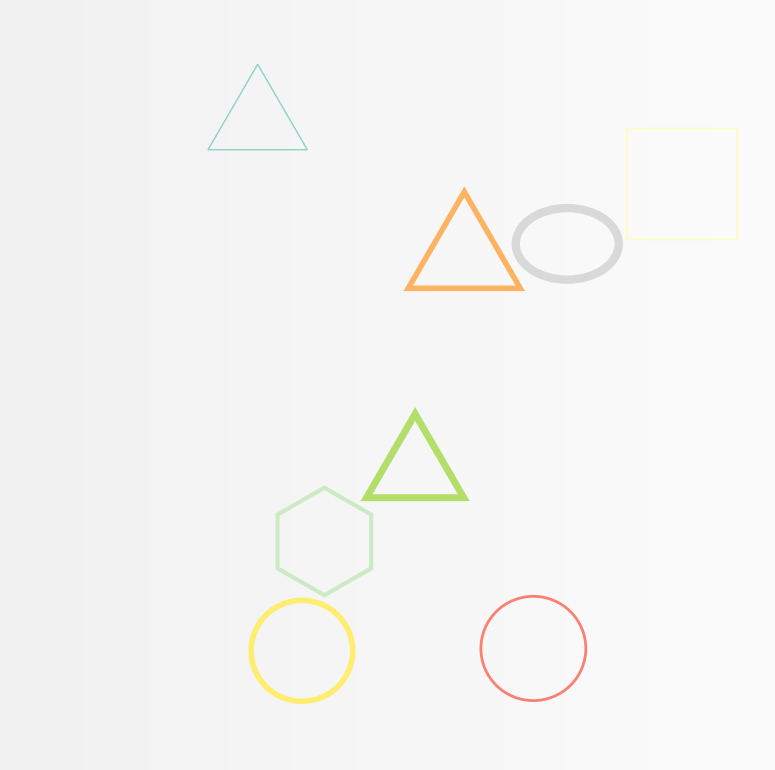[{"shape": "triangle", "thickness": 0.5, "radius": 0.37, "center": [0.332, 0.843]}, {"shape": "square", "thickness": 0.5, "radius": 0.36, "center": [0.879, 0.761]}, {"shape": "circle", "thickness": 1, "radius": 0.34, "center": [0.688, 0.158]}, {"shape": "triangle", "thickness": 2, "radius": 0.42, "center": [0.599, 0.667]}, {"shape": "triangle", "thickness": 2.5, "radius": 0.36, "center": [0.536, 0.39]}, {"shape": "oval", "thickness": 3, "radius": 0.33, "center": [0.732, 0.683]}, {"shape": "hexagon", "thickness": 1.5, "radius": 0.35, "center": [0.419, 0.297]}, {"shape": "circle", "thickness": 2, "radius": 0.33, "center": [0.39, 0.155]}]